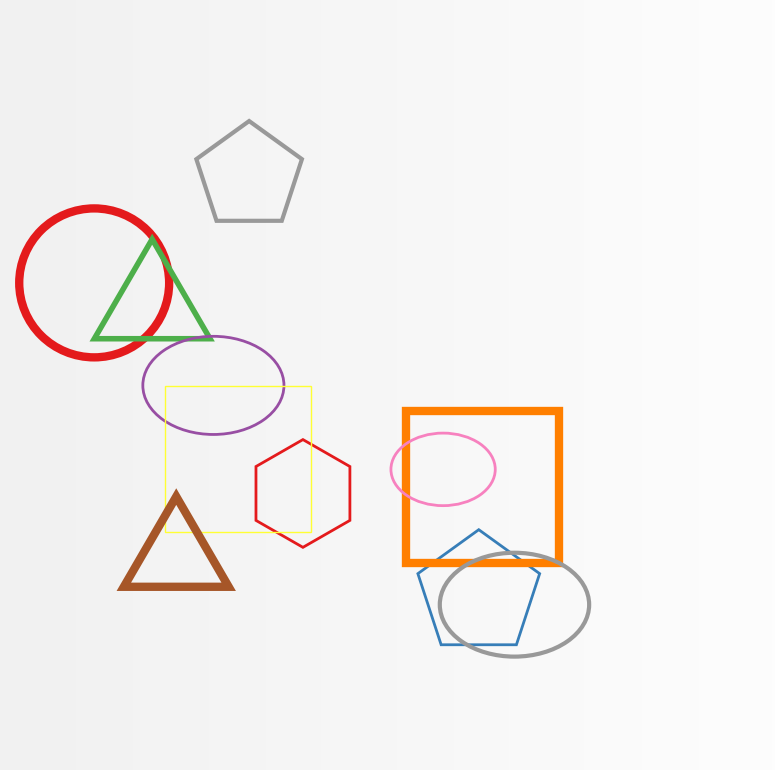[{"shape": "circle", "thickness": 3, "radius": 0.48, "center": [0.122, 0.633]}, {"shape": "hexagon", "thickness": 1, "radius": 0.35, "center": [0.391, 0.359]}, {"shape": "pentagon", "thickness": 1, "radius": 0.41, "center": [0.618, 0.229]}, {"shape": "triangle", "thickness": 2, "radius": 0.43, "center": [0.196, 0.603]}, {"shape": "oval", "thickness": 1, "radius": 0.46, "center": [0.275, 0.499]}, {"shape": "square", "thickness": 3, "radius": 0.49, "center": [0.623, 0.368]}, {"shape": "square", "thickness": 0.5, "radius": 0.47, "center": [0.307, 0.404]}, {"shape": "triangle", "thickness": 3, "radius": 0.39, "center": [0.227, 0.277]}, {"shape": "oval", "thickness": 1, "radius": 0.34, "center": [0.572, 0.39]}, {"shape": "oval", "thickness": 1.5, "radius": 0.48, "center": [0.664, 0.215]}, {"shape": "pentagon", "thickness": 1.5, "radius": 0.36, "center": [0.321, 0.771]}]